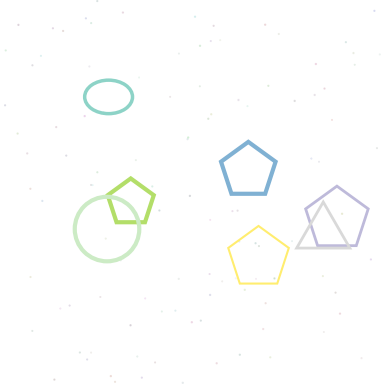[{"shape": "oval", "thickness": 2.5, "radius": 0.31, "center": [0.282, 0.748]}, {"shape": "pentagon", "thickness": 2, "radius": 0.43, "center": [0.875, 0.431]}, {"shape": "pentagon", "thickness": 3, "radius": 0.37, "center": [0.645, 0.557]}, {"shape": "pentagon", "thickness": 3, "radius": 0.31, "center": [0.34, 0.474]}, {"shape": "triangle", "thickness": 2, "radius": 0.4, "center": [0.84, 0.396]}, {"shape": "circle", "thickness": 3, "radius": 0.42, "center": [0.278, 0.405]}, {"shape": "pentagon", "thickness": 1.5, "radius": 0.41, "center": [0.672, 0.33]}]